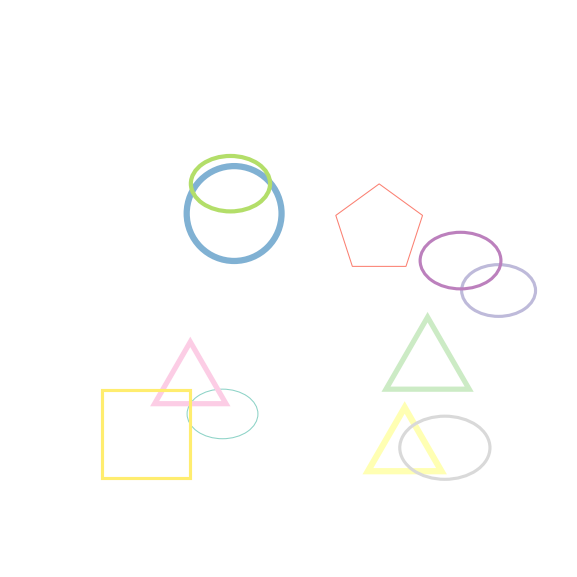[{"shape": "oval", "thickness": 0.5, "radius": 0.31, "center": [0.385, 0.282]}, {"shape": "triangle", "thickness": 3, "radius": 0.37, "center": [0.701, 0.22]}, {"shape": "oval", "thickness": 1.5, "radius": 0.32, "center": [0.863, 0.496]}, {"shape": "pentagon", "thickness": 0.5, "radius": 0.39, "center": [0.657, 0.602]}, {"shape": "circle", "thickness": 3, "radius": 0.41, "center": [0.405, 0.629]}, {"shape": "oval", "thickness": 2, "radius": 0.34, "center": [0.399, 0.681]}, {"shape": "triangle", "thickness": 2.5, "radius": 0.36, "center": [0.33, 0.336]}, {"shape": "oval", "thickness": 1.5, "radius": 0.39, "center": [0.77, 0.224]}, {"shape": "oval", "thickness": 1.5, "radius": 0.35, "center": [0.797, 0.548]}, {"shape": "triangle", "thickness": 2.5, "radius": 0.42, "center": [0.74, 0.367]}, {"shape": "square", "thickness": 1.5, "radius": 0.38, "center": [0.252, 0.248]}]